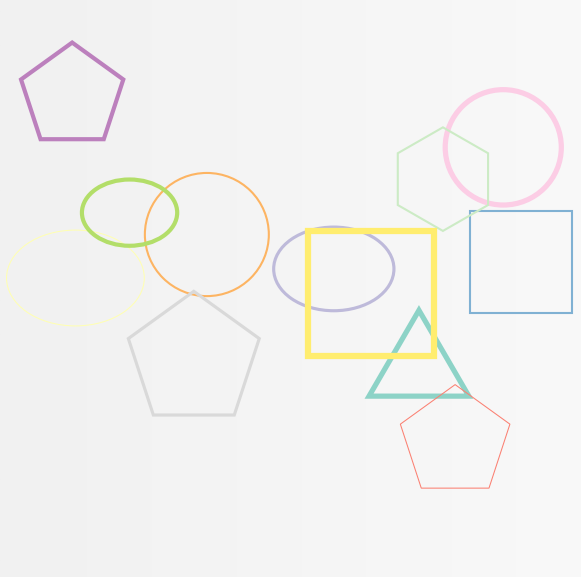[{"shape": "triangle", "thickness": 2.5, "radius": 0.5, "center": [0.721, 0.363]}, {"shape": "oval", "thickness": 0.5, "radius": 0.59, "center": [0.13, 0.518]}, {"shape": "oval", "thickness": 1.5, "radius": 0.52, "center": [0.574, 0.533]}, {"shape": "pentagon", "thickness": 0.5, "radius": 0.5, "center": [0.783, 0.234]}, {"shape": "square", "thickness": 1, "radius": 0.44, "center": [0.896, 0.545]}, {"shape": "circle", "thickness": 1, "radius": 0.53, "center": [0.356, 0.593]}, {"shape": "oval", "thickness": 2, "radius": 0.41, "center": [0.223, 0.631]}, {"shape": "circle", "thickness": 2.5, "radius": 0.5, "center": [0.866, 0.744]}, {"shape": "pentagon", "thickness": 1.5, "radius": 0.59, "center": [0.333, 0.376]}, {"shape": "pentagon", "thickness": 2, "radius": 0.46, "center": [0.124, 0.833]}, {"shape": "hexagon", "thickness": 1, "radius": 0.45, "center": [0.762, 0.689]}, {"shape": "square", "thickness": 3, "radius": 0.54, "center": [0.639, 0.491]}]